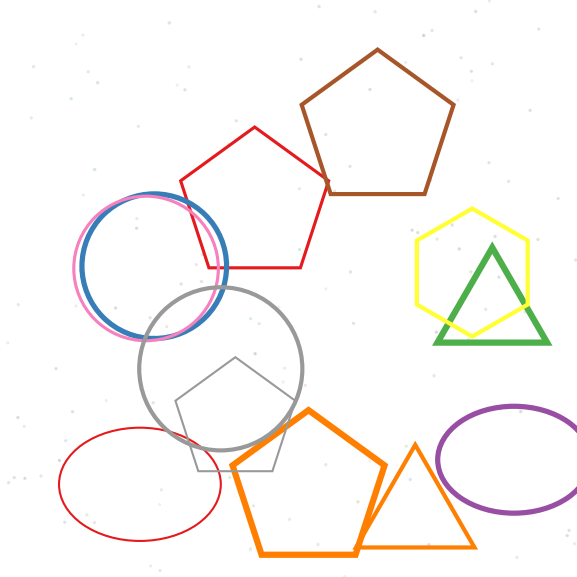[{"shape": "pentagon", "thickness": 1.5, "radius": 0.67, "center": [0.441, 0.644]}, {"shape": "oval", "thickness": 1, "radius": 0.7, "center": [0.242, 0.16]}, {"shape": "circle", "thickness": 2.5, "radius": 0.63, "center": [0.267, 0.538]}, {"shape": "triangle", "thickness": 3, "radius": 0.55, "center": [0.852, 0.461]}, {"shape": "oval", "thickness": 2.5, "radius": 0.66, "center": [0.89, 0.203]}, {"shape": "pentagon", "thickness": 3, "radius": 0.69, "center": [0.534, 0.15]}, {"shape": "triangle", "thickness": 2, "radius": 0.59, "center": [0.719, 0.11]}, {"shape": "hexagon", "thickness": 2, "radius": 0.55, "center": [0.818, 0.527]}, {"shape": "pentagon", "thickness": 2, "radius": 0.69, "center": [0.654, 0.775]}, {"shape": "circle", "thickness": 1.5, "radius": 0.63, "center": [0.253, 0.534]}, {"shape": "circle", "thickness": 2, "radius": 0.71, "center": [0.382, 0.36]}, {"shape": "pentagon", "thickness": 1, "radius": 0.55, "center": [0.408, 0.271]}]